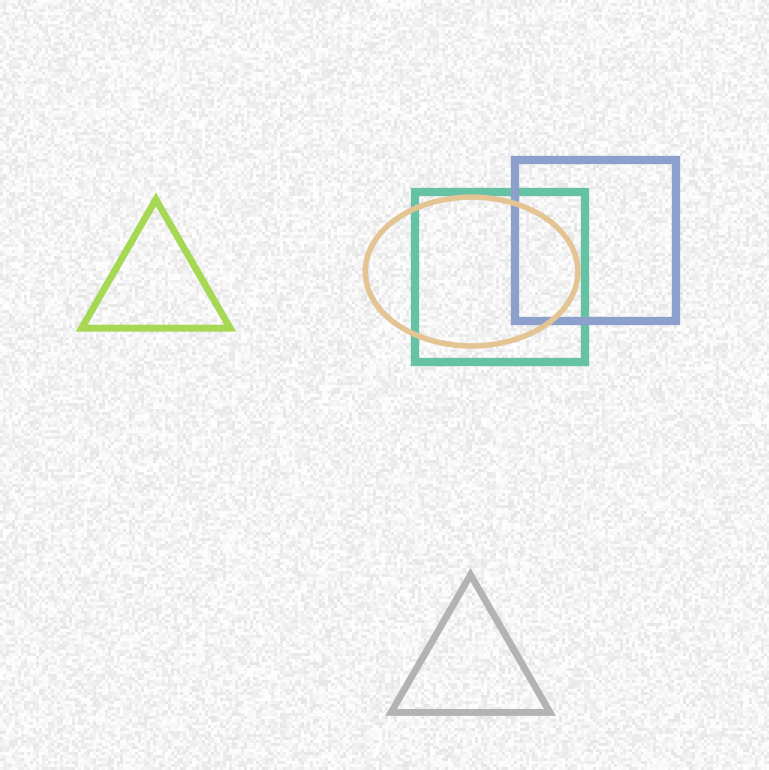[{"shape": "square", "thickness": 3, "radius": 0.55, "center": [0.649, 0.64]}, {"shape": "square", "thickness": 3, "radius": 0.52, "center": [0.773, 0.688]}, {"shape": "triangle", "thickness": 2.5, "radius": 0.56, "center": [0.202, 0.63]}, {"shape": "oval", "thickness": 2, "radius": 0.69, "center": [0.612, 0.647]}, {"shape": "triangle", "thickness": 2.5, "radius": 0.6, "center": [0.611, 0.134]}]